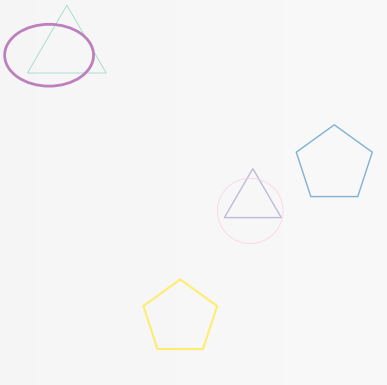[{"shape": "triangle", "thickness": 0.5, "radius": 0.59, "center": [0.173, 0.869]}, {"shape": "triangle", "thickness": 1, "radius": 0.42, "center": [0.652, 0.477]}, {"shape": "pentagon", "thickness": 1, "radius": 0.52, "center": [0.863, 0.573]}, {"shape": "circle", "thickness": 0.5, "radius": 0.42, "center": [0.646, 0.452]}, {"shape": "oval", "thickness": 2, "radius": 0.57, "center": [0.127, 0.857]}, {"shape": "pentagon", "thickness": 1.5, "radius": 0.5, "center": [0.465, 0.174]}]